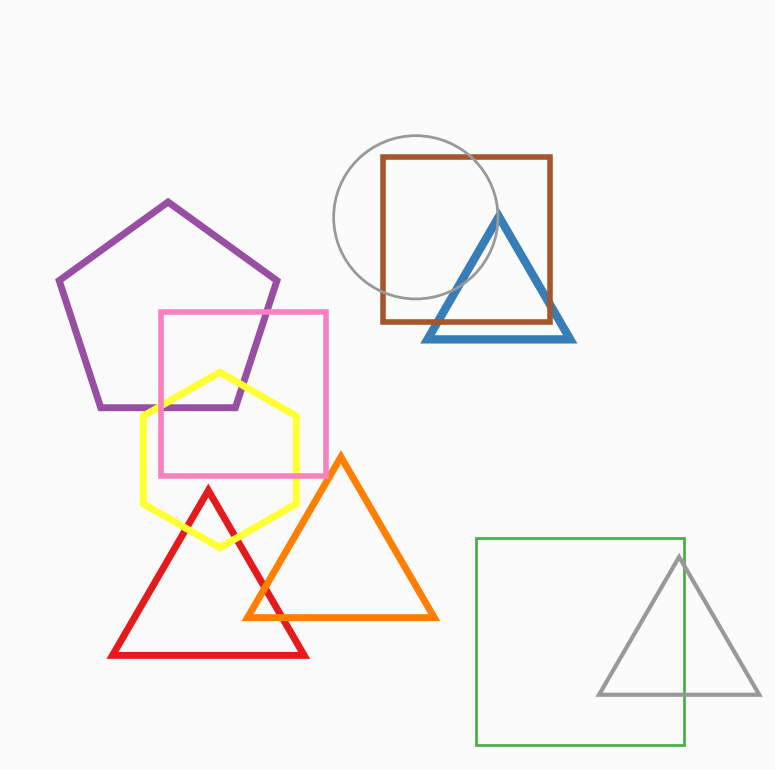[{"shape": "triangle", "thickness": 2.5, "radius": 0.71, "center": [0.269, 0.22]}, {"shape": "triangle", "thickness": 3, "radius": 0.53, "center": [0.644, 0.612]}, {"shape": "square", "thickness": 1, "radius": 0.67, "center": [0.748, 0.167]}, {"shape": "pentagon", "thickness": 2.5, "radius": 0.74, "center": [0.217, 0.59]}, {"shape": "triangle", "thickness": 2.5, "radius": 0.7, "center": [0.44, 0.267]}, {"shape": "hexagon", "thickness": 2.5, "radius": 0.57, "center": [0.284, 0.403]}, {"shape": "square", "thickness": 2, "radius": 0.54, "center": [0.602, 0.689]}, {"shape": "square", "thickness": 2, "radius": 0.53, "center": [0.314, 0.488]}, {"shape": "circle", "thickness": 1, "radius": 0.53, "center": [0.537, 0.718]}, {"shape": "triangle", "thickness": 1.5, "radius": 0.6, "center": [0.876, 0.157]}]